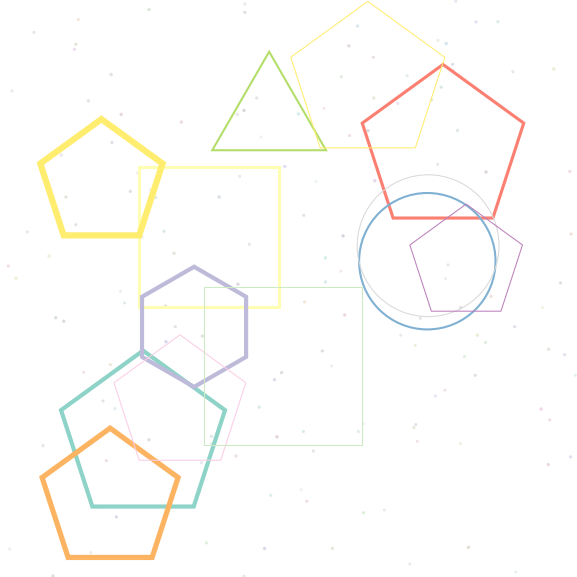[{"shape": "pentagon", "thickness": 2, "radius": 0.75, "center": [0.248, 0.243]}, {"shape": "square", "thickness": 1.5, "radius": 0.61, "center": [0.362, 0.589]}, {"shape": "hexagon", "thickness": 2, "radius": 0.52, "center": [0.336, 0.433]}, {"shape": "pentagon", "thickness": 1.5, "radius": 0.73, "center": [0.767, 0.74]}, {"shape": "circle", "thickness": 1, "radius": 0.59, "center": [0.74, 0.547]}, {"shape": "pentagon", "thickness": 2.5, "radius": 0.62, "center": [0.191, 0.134]}, {"shape": "triangle", "thickness": 1, "radius": 0.57, "center": [0.466, 0.796]}, {"shape": "pentagon", "thickness": 0.5, "radius": 0.6, "center": [0.312, 0.299]}, {"shape": "circle", "thickness": 0.5, "radius": 0.61, "center": [0.741, 0.574]}, {"shape": "pentagon", "thickness": 0.5, "radius": 0.51, "center": [0.807, 0.543]}, {"shape": "square", "thickness": 0.5, "radius": 0.68, "center": [0.489, 0.365]}, {"shape": "pentagon", "thickness": 3, "radius": 0.56, "center": [0.176, 0.682]}, {"shape": "pentagon", "thickness": 0.5, "radius": 0.7, "center": [0.637, 0.857]}]